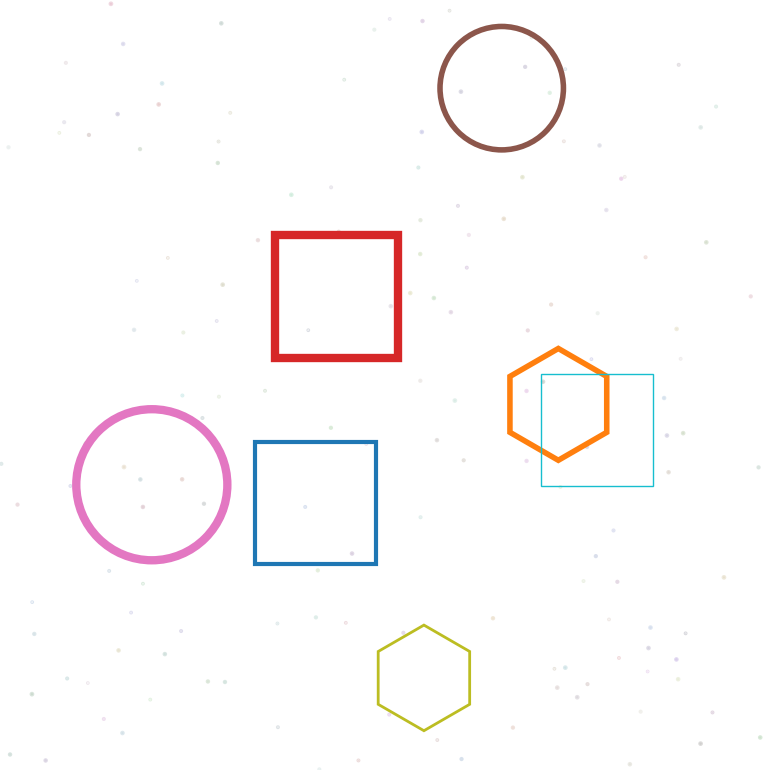[{"shape": "square", "thickness": 1.5, "radius": 0.39, "center": [0.41, 0.346]}, {"shape": "hexagon", "thickness": 2, "radius": 0.36, "center": [0.725, 0.475]}, {"shape": "square", "thickness": 3, "radius": 0.4, "center": [0.437, 0.615]}, {"shape": "circle", "thickness": 2, "radius": 0.4, "center": [0.652, 0.885]}, {"shape": "circle", "thickness": 3, "radius": 0.49, "center": [0.197, 0.37]}, {"shape": "hexagon", "thickness": 1, "radius": 0.34, "center": [0.551, 0.12]}, {"shape": "square", "thickness": 0.5, "radius": 0.36, "center": [0.775, 0.442]}]